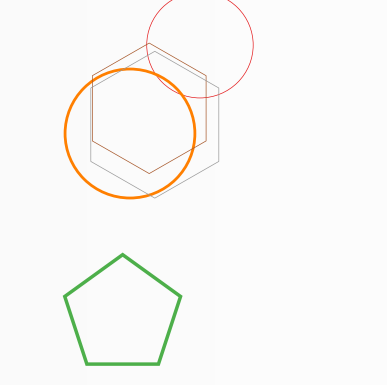[{"shape": "circle", "thickness": 0.5, "radius": 0.69, "center": [0.516, 0.883]}, {"shape": "pentagon", "thickness": 2.5, "radius": 0.79, "center": [0.317, 0.181]}, {"shape": "circle", "thickness": 2, "radius": 0.84, "center": [0.335, 0.653]}, {"shape": "hexagon", "thickness": 0.5, "radius": 0.85, "center": [0.385, 0.719]}, {"shape": "hexagon", "thickness": 0.5, "radius": 0.95, "center": [0.4, 0.676]}]